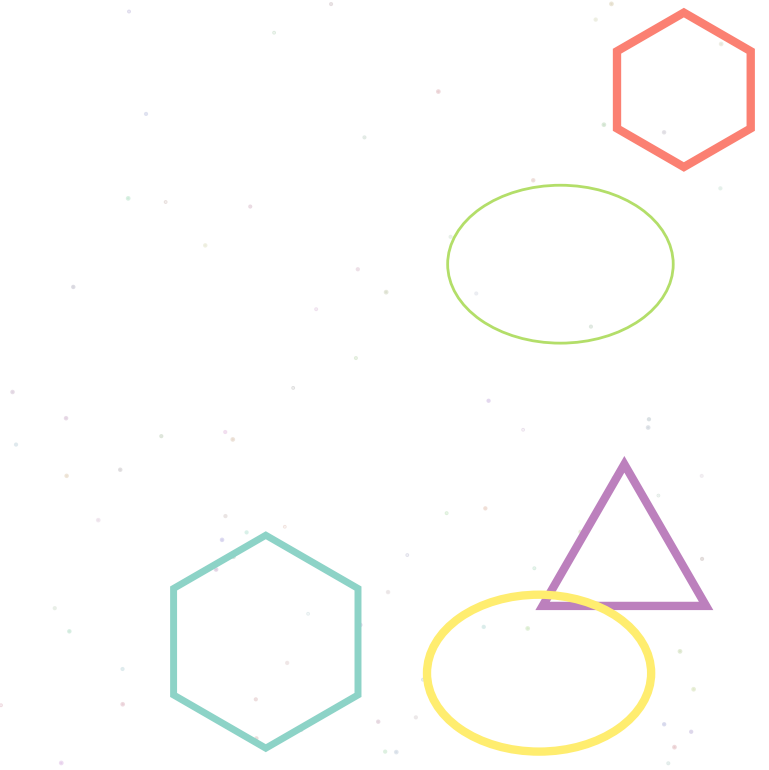[{"shape": "hexagon", "thickness": 2.5, "radius": 0.69, "center": [0.345, 0.167]}, {"shape": "hexagon", "thickness": 3, "radius": 0.5, "center": [0.888, 0.883]}, {"shape": "oval", "thickness": 1, "radius": 0.73, "center": [0.728, 0.657]}, {"shape": "triangle", "thickness": 3, "radius": 0.61, "center": [0.811, 0.274]}, {"shape": "oval", "thickness": 3, "radius": 0.73, "center": [0.7, 0.126]}]